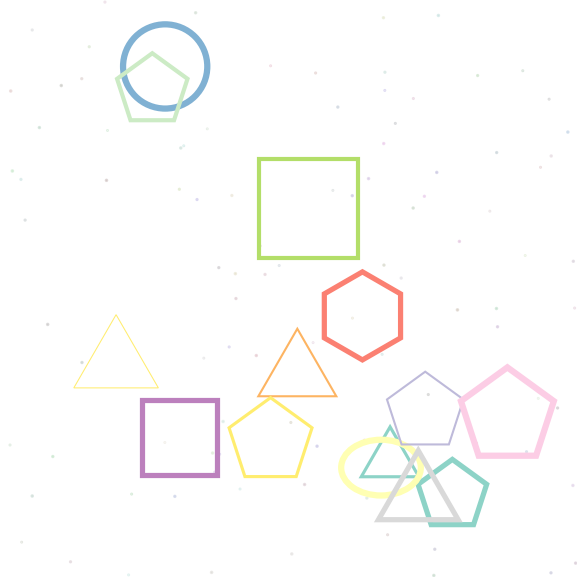[{"shape": "pentagon", "thickness": 2.5, "radius": 0.31, "center": [0.783, 0.141]}, {"shape": "triangle", "thickness": 1.5, "radius": 0.29, "center": [0.675, 0.202]}, {"shape": "oval", "thickness": 3, "radius": 0.34, "center": [0.66, 0.189]}, {"shape": "pentagon", "thickness": 1, "radius": 0.35, "center": [0.736, 0.286]}, {"shape": "hexagon", "thickness": 2.5, "radius": 0.38, "center": [0.628, 0.452]}, {"shape": "circle", "thickness": 3, "radius": 0.36, "center": [0.286, 0.884]}, {"shape": "triangle", "thickness": 1, "radius": 0.39, "center": [0.515, 0.352]}, {"shape": "square", "thickness": 2, "radius": 0.43, "center": [0.535, 0.639]}, {"shape": "pentagon", "thickness": 3, "radius": 0.42, "center": [0.879, 0.278]}, {"shape": "triangle", "thickness": 2.5, "radius": 0.4, "center": [0.724, 0.139]}, {"shape": "square", "thickness": 2.5, "radius": 0.33, "center": [0.311, 0.241]}, {"shape": "pentagon", "thickness": 2, "radius": 0.32, "center": [0.264, 0.843]}, {"shape": "pentagon", "thickness": 1.5, "radius": 0.38, "center": [0.468, 0.235]}, {"shape": "triangle", "thickness": 0.5, "radius": 0.42, "center": [0.201, 0.37]}]